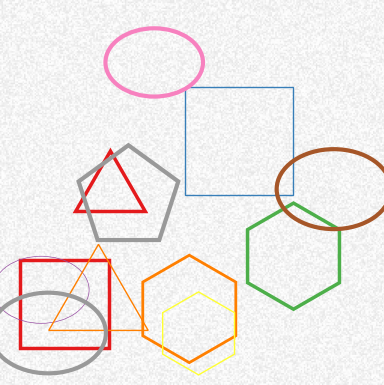[{"shape": "triangle", "thickness": 2.5, "radius": 0.52, "center": [0.287, 0.503]}, {"shape": "square", "thickness": 2.5, "radius": 0.57, "center": [0.168, 0.21]}, {"shape": "square", "thickness": 1, "radius": 0.7, "center": [0.62, 0.633]}, {"shape": "hexagon", "thickness": 2.5, "radius": 0.69, "center": [0.762, 0.335]}, {"shape": "oval", "thickness": 0.5, "radius": 0.62, "center": [0.107, 0.247]}, {"shape": "triangle", "thickness": 1, "radius": 0.75, "center": [0.256, 0.216]}, {"shape": "hexagon", "thickness": 2, "radius": 0.7, "center": [0.492, 0.198]}, {"shape": "hexagon", "thickness": 1, "radius": 0.54, "center": [0.516, 0.134]}, {"shape": "oval", "thickness": 3, "radius": 0.74, "center": [0.867, 0.509]}, {"shape": "oval", "thickness": 3, "radius": 0.63, "center": [0.401, 0.838]}, {"shape": "oval", "thickness": 3, "radius": 0.75, "center": [0.125, 0.135]}, {"shape": "pentagon", "thickness": 3, "radius": 0.68, "center": [0.334, 0.487]}]